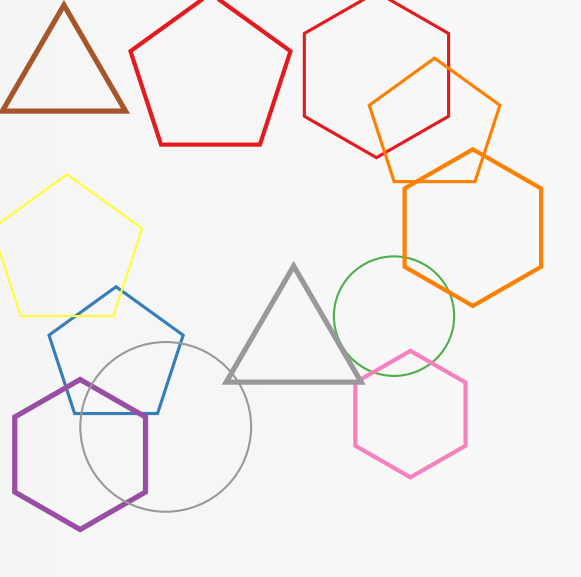[{"shape": "pentagon", "thickness": 2, "radius": 0.72, "center": [0.362, 0.866]}, {"shape": "hexagon", "thickness": 1.5, "radius": 0.72, "center": [0.648, 0.869]}, {"shape": "pentagon", "thickness": 1.5, "radius": 0.61, "center": [0.2, 0.381]}, {"shape": "circle", "thickness": 1, "radius": 0.52, "center": [0.678, 0.452]}, {"shape": "hexagon", "thickness": 2.5, "radius": 0.65, "center": [0.138, 0.212]}, {"shape": "pentagon", "thickness": 1.5, "radius": 0.59, "center": [0.748, 0.78]}, {"shape": "hexagon", "thickness": 2, "radius": 0.68, "center": [0.814, 0.605]}, {"shape": "pentagon", "thickness": 1, "radius": 0.68, "center": [0.115, 0.562]}, {"shape": "triangle", "thickness": 2.5, "radius": 0.61, "center": [0.11, 0.868]}, {"shape": "hexagon", "thickness": 2, "radius": 0.55, "center": [0.706, 0.282]}, {"shape": "triangle", "thickness": 2.5, "radius": 0.67, "center": [0.505, 0.404]}, {"shape": "circle", "thickness": 1, "radius": 0.73, "center": [0.285, 0.26]}]